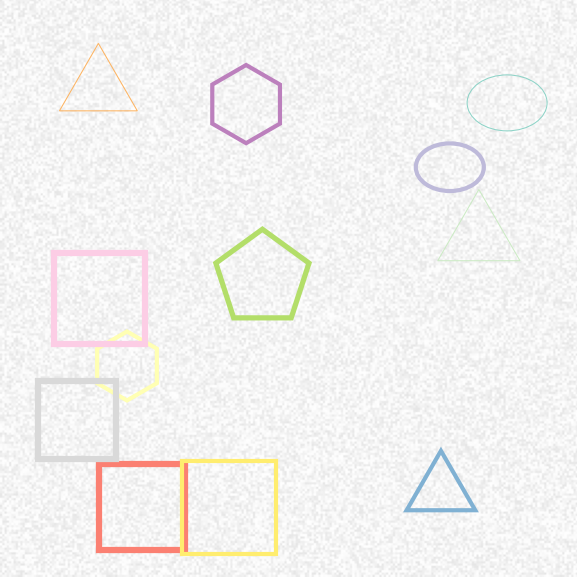[{"shape": "oval", "thickness": 0.5, "radius": 0.35, "center": [0.878, 0.821]}, {"shape": "hexagon", "thickness": 2, "radius": 0.3, "center": [0.22, 0.365]}, {"shape": "oval", "thickness": 2, "radius": 0.29, "center": [0.779, 0.71]}, {"shape": "square", "thickness": 3, "radius": 0.37, "center": [0.246, 0.122]}, {"shape": "triangle", "thickness": 2, "radius": 0.34, "center": [0.764, 0.15]}, {"shape": "triangle", "thickness": 0.5, "radius": 0.39, "center": [0.17, 0.846]}, {"shape": "pentagon", "thickness": 2.5, "radius": 0.42, "center": [0.454, 0.517]}, {"shape": "square", "thickness": 3, "radius": 0.4, "center": [0.172, 0.482]}, {"shape": "square", "thickness": 3, "radius": 0.34, "center": [0.133, 0.272]}, {"shape": "hexagon", "thickness": 2, "radius": 0.34, "center": [0.426, 0.819]}, {"shape": "triangle", "thickness": 0.5, "radius": 0.41, "center": [0.829, 0.589]}, {"shape": "square", "thickness": 2, "radius": 0.41, "center": [0.397, 0.12]}]